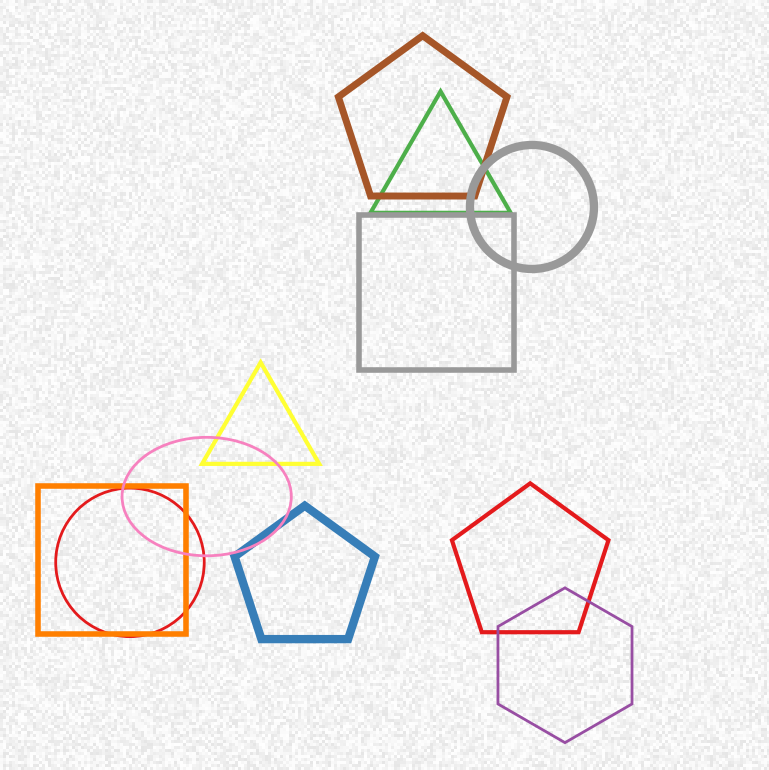[{"shape": "pentagon", "thickness": 1.5, "radius": 0.53, "center": [0.689, 0.265]}, {"shape": "circle", "thickness": 1, "radius": 0.48, "center": [0.169, 0.27]}, {"shape": "pentagon", "thickness": 3, "radius": 0.48, "center": [0.396, 0.247]}, {"shape": "triangle", "thickness": 1.5, "radius": 0.53, "center": [0.572, 0.776]}, {"shape": "hexagon", "thickness": 1, "radius": 0.5, "center": [0.734, 0.136]}, {"shape": "square", "thickness": 2, "radius": 0.48, "center": [0.146, 0.272]}, {"shape": "triangle", "thickness": 1.5, "radius": 0.44, "center": [0.339, 0.441]}, {"shape": "pentagon", "thickness": 2.5, "radius": 0.58, "center": [0.549, 0.839]}, {"shape": "oval", "thickness": 1, "radius": 0.55, "center": [0.268, 0.355]}, {"shape": "circle", "thickness": 3, "radius": 0.4, "center": [0.691, 0.731]}, {"shape": "square", "thickness": 2, "radius": 0.5, "center": [0.567, 0.62]}]